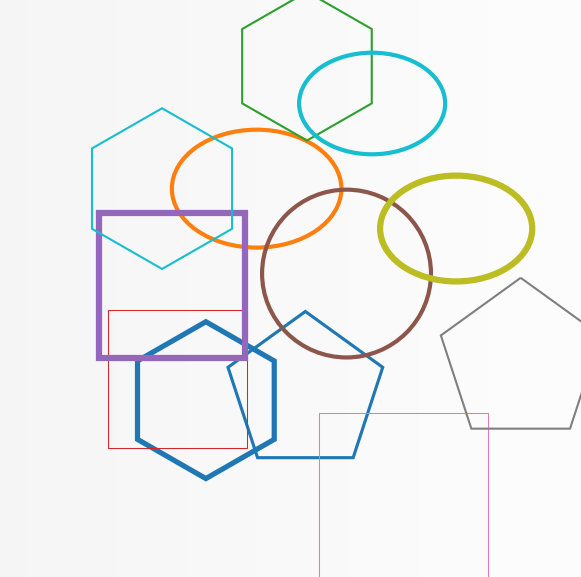[{"shape": "pentagon", "thickness": 1.5, "radius": 0.7, "center": [0.525, 0.32]}, {"shape": "hexagon", "thickness": 2.5, "radius": 0.68, "center": [0.354, 0.306]}, {"shape": "oval", "thickness": 2, "radius": 0.73, "center": [0.442, 0.672]}, {"shape": "hexagon", "thickness": 1, "radius": 0.64, "center": [0.528, 0.884]}, {"shape": "square", "thickness": 0.5, "radius": 0.6, "center": [0.306, 0.343]}, {"shape": "square", "thickness": 3, "radius": 0.63, "center": [0.296, 0.505]}, {"shape": "circle", "thickness": 2, "radius": 0.73, "center": [0.596, 0.525]}, {"shape": "square", "thickness": 0.5, "radius": 0.73, "center": [0.695, 0.139]}, {"shape": "pentagon", "thickness": 1, "radius": 0.72, "center": [0.896, 0.374]}, {"shape": "oval", "thickness": 3, "radius": 0.65, "center": [0.785, 0.603]}, {"shape": "oval", "thickness": 2, "radius": 0.63, "center": [0.64, 0.82]}, {"shape": "hexagon", "thickness": 1, "radius": 0.7, "center": [0.279, 0.673]}]